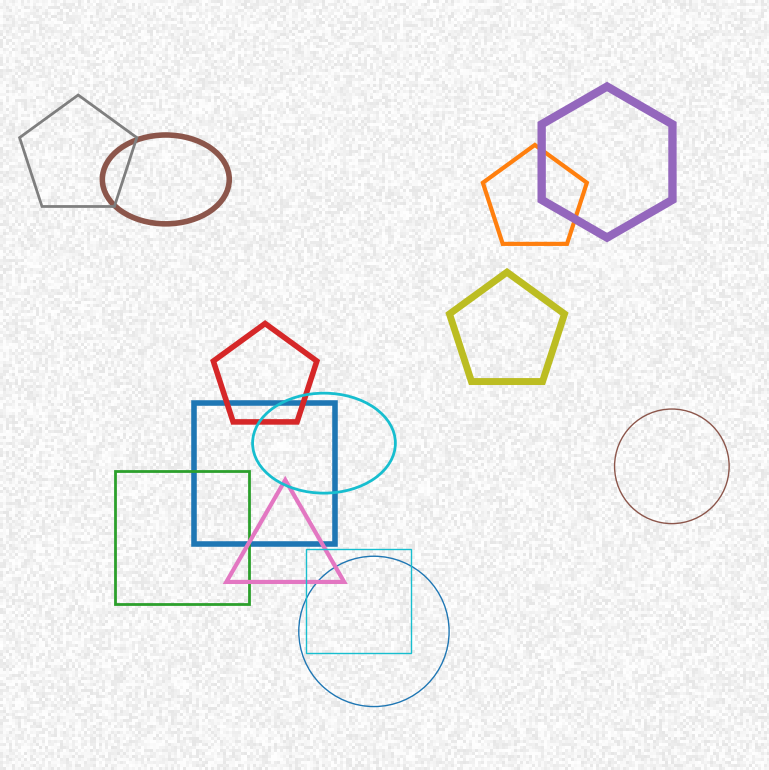[{"shape": "circle", "thickness": 0.5, "radius": 0.49, "center": [0.486, 0.18]}, {"shape": "square", "thickness": 2, "radius": 0.46, "center": [0.344, 0.385]}, {"shape": "pentagon", "thickness": 1.5, "radius": 0.36, "center": [0.695, 0.741]}, {"shape": "square", "thickness": 1, "radius": 0.43, "center": [0.237, 0.302]}, {"shape": "pentagon", "thickness": 2, "radius": 0.35, "center": [0.344, 0.509]}, {"shape": "hexagon", "thickness": 3, "radius": 0.49, "center": [0.788, 0.79]}, {"shape": "oval", "thickness": 2, "radius": 0.41, "center": [0.215, 0.767]}, {"shape": "circle", "thickness": 0.5, "radius": 0.37, "center": [0.873, 0.394]}, {"shape": "triangle", "thickness": 1.5, "radius": 0.44, "center": [0.37, 0.288]}, {"shape": "pentagon", "thickness": 1, "radius": 0.4, "center": [0.102, 0.797]}, {"shape": "pentagon", "thickness": 2.5, "radius": 0.39, "center": [0.658, 0.568]}, {"shape": "oval", "thickness": 1, "radius": 0.46, "center": [0.421, 0.424]}, {"shape": "square", "thickness": 0.5, "radius": 0.34, "center": [0.466, 0.219]}]